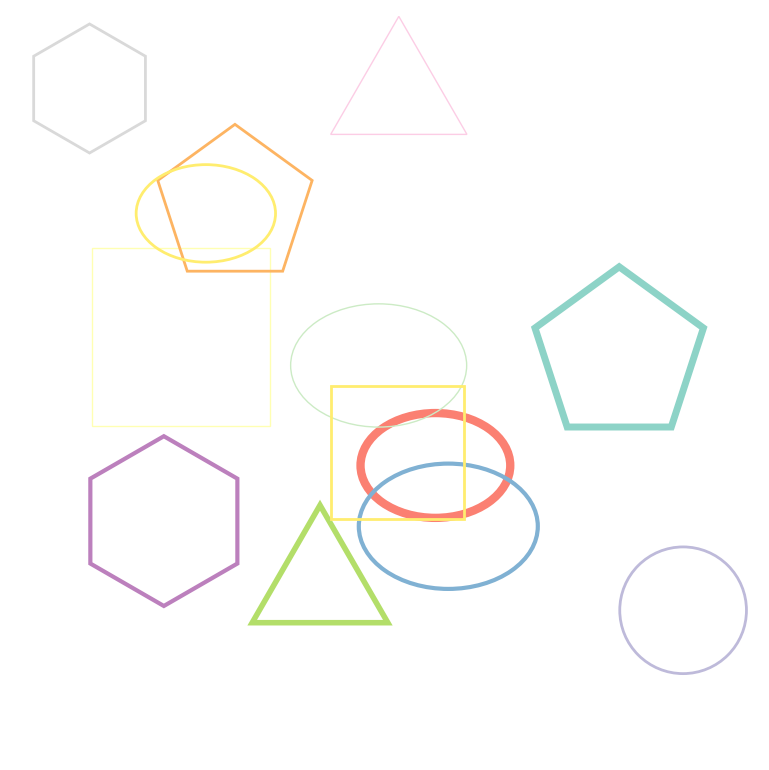[{"shape": "pentagon", "thickness": 2.5, "radius": 0.58, "center": [0.804, 0.538]}, {"shape": "square", "thickness": 0.5, "radius": 0.58, "center": [0.235, 0.562]}, {"shape": "circle", "thickness": 1, "radius": 0.41, "center": [0.887, 0.207]}, {"shape": "oval", "thickness": 3, "radius": 0.49, "center": [0.565, 0.396]}, {"shape": "oval", "thickness": 1.5, "radius": 0.58, "center": [0.582, 0.317]}, {"shape": "pentagon", "thickness": 1, "radius": 0.53, "center": [0.305, 0.733]}, {"shape": "triangle", "thickness": 2, "radius": 0.51, "center": [0.416, 0.242]}, {"shape": "triangle", "thickness": 0.5, "radius": 0.51, "center": [0.518, 0.877]}, {"shape": "hexagon", "thickness": 1, "radius": 0.42, "center": [0.116, 0.885]}, {"shape": "hexagon", "thickness": 1.5, "radius": 0.55, "center": [0.213, 0.323]}, {"shape": "oval", "thickness": 0.5, "radius": 0.57, "center": [0.492, 0.525]}, {"shape": "square", "thickness": 1, "radius": 0.43, "center": [0.516, 0.412]}, {"shape": "oval", "thickness": 1, "radius": 0.45, "center": [0.267, 0.723]}]